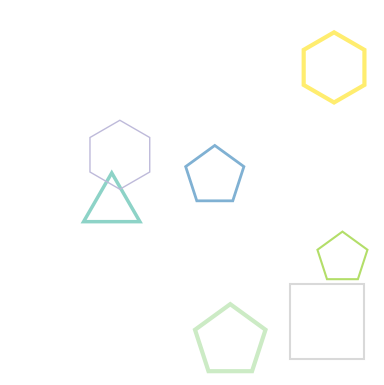[{"shape": "triangle", "thickness": 2.5, "radius": 0.42, "center": [0.29, 0.466]}, {"shape": "hexagon", "thickness": 1, "radius": 0.45, "center": [0.311, 0.598]}, {"shape": "pentagon", "thickness": 2, "radius": 0.4, "center": [0.558, 0.543]}, {"shape": "pentagon", "thickness": 1.5, "radius": 0.34, "center": [0.889, 0.33]}, {"shape": "square", "thickness": 1.5, "radius": 0.48, "center": [0.85, 0.165]}, {"shape": "pentagon", "thickness": 3, "radius": 0.48, "center": [0.598, 0.114]}, {"shape": "hexagon", "thickness": 3, "radius": 0.46, "center": [0.868, 0.825]}]